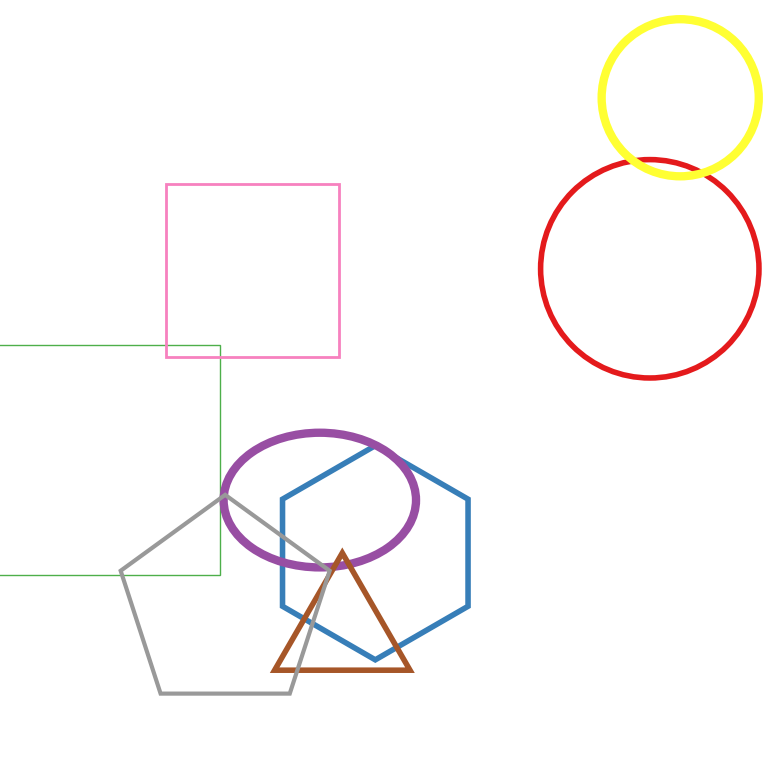[{"shape": "circle", "thickness": 2, "radius": 0.71, "center": [0.844, 0.651]}, {"shape": "hexagon", "thickness": 2, "radius": 0.7, "center": [0.487, 0.282]}, {"shape": "square", "thickness": 0.5, "radius": 0.75, "center": [0.136, 0.402]}, {"shape": "oval", "thickness": 3, "radius": 0.62, "center": [0.415, 0.351]}, {"shape": "circle", "thickness": 3, "radius": 0.51, "center": [0.883, 0.873]}, {"shape": "triangle", "thickness": 2, "radius": 0.51, "center": [0.445, 0.18]}, {"shape": "square", "thickness": 1, "radius": 0.56, "center": [0.328, 0.649]}, {"shape": "pentagon", "thickness": 1.5, "radius": 0.71, "center": [0.292, 0.215]}]